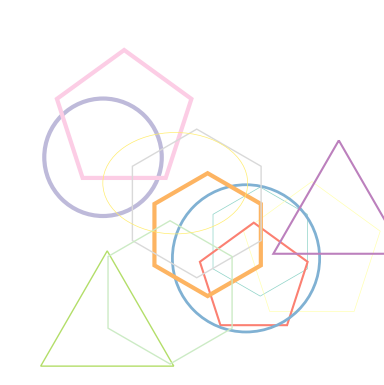[{"shape": "hexagon", "thickness": 0.5, "radius": 0.71, "center": [0.676, 0.372]}, {"shape": "pentagon", "thickness": 0.5, "radius": 0.93, "center": [0.81, 0.342]}, {"shape": "circle", "thickness": 3, "radius": 0.76, "center": [0.268, 0.591]}, {"shape": "pentagon", "thickness": 1.5, "radius": 0.74, "center": [0.659, 0.274]}, {"shape": "circle", "thickness": 2, "radius": 0.96, "center": [0.639, 0.329]}, {"shape": "hexagon", "thickness": 3, "radius": 0.8, "center": [0.539, 0.391]}, {"shape": "triangle", "thickness": 1, "radius": 1.0, "center": [0.278, 0.149]}, {"shape": "pentagon", "thickness": 3, "radius": 0.92, "center": [0.323, 0.686]}, {"shape": "hexagon", "thickness": 1, "radius": 0.97, "center": [0.511, 0.472]}, {"shape": "triangle", "thickness": 1.5, "radius": 0.98, "center": [0.88, 0.439]}, {"shape": "hexagon", "thickness": 1, "radius": 0.93, "center": [0.442, 0.241]}, {"shape": "oval", "thickness": 0.5, "radius": 0.94, "center": [0.455, 0.524]}]